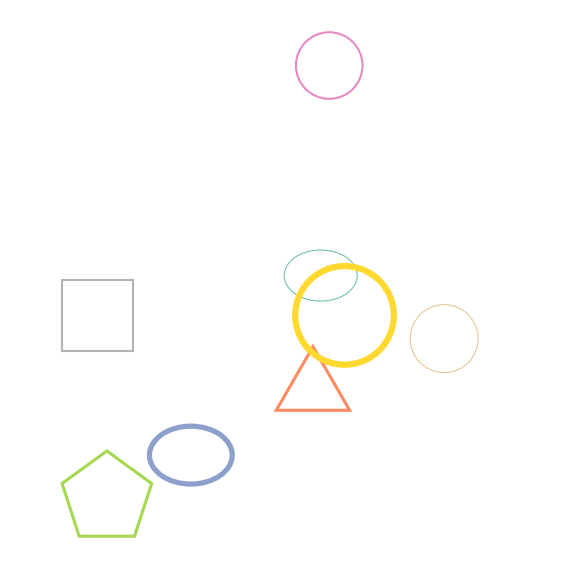[{"shape": "oval", "thickness": 0.5, "radius": 0.32, "center": [0.555, 0.522]}, {"shape": "triangle", "thickness": 1.5, "radius": 0.37, "center": [0.542, 0.325]}, {"shape": "oval", "thickness": 2.5, "radius": 0.36, "center": [0.33, 0.211]}, {"shape": "circle", "thickness": 1, "radius": 0.29, "center": [0.57, 0.886]}, {"shape": "pentagon", "thickness": 1.5, "radius": 0.41, "center": [0.185, 0.137]}, {"shape": "circle", "thickness": 3, "radius": 0.43, "center": [0.597, 0.453]}, {"shape": "circle", "thickness": 0.5, "radius": 0.29, "center": [0.769, 0.413]}, {"shape": "square", "thickness": 1, "radius": 0.31, "center": [0.169, 0.453]}]